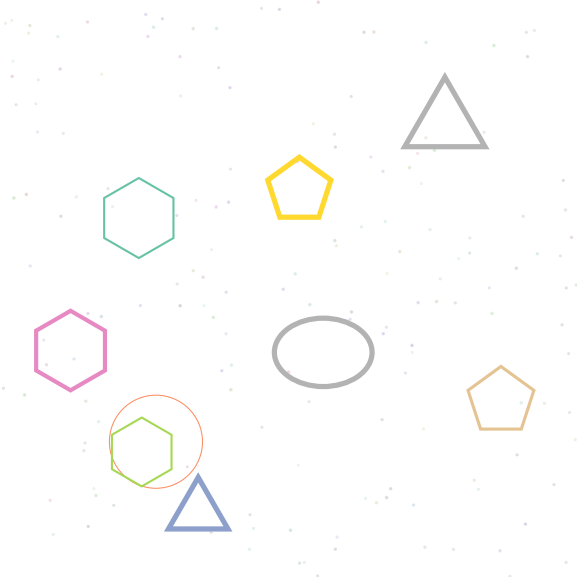[{"shape": "hexagon", "thickness": 1, "radius": 0.35, "center": [0.24, 0.622]}, {"shape": "circle", "thickness": 0.5, "radius": 0.4, "center": [0.27, 0.234]}, {"shape": "triangle", "thickness": 2.5, "radius": 0.3, "center": [0.343, 0.113]}, {"shape": "hexagon", "thickness": 2, "radius": 0.34, "center": [0.122, 0.392]}, {"shape": "hexagon", "thickness": 1, "radius": 0.3, "center": [0.245, 0.216]}, {"shape": "pentagon", "thickness": 2.5, "radius": 0.29, "center": [0.518, 0.669]}, {"shape": "pentagon", "thickness": 1.5, "radius": 0.3, "center": [0.867, 0.305]}, {"shape": "triangle", "thickness": 2.5, "radius": 0.4, "center": [0.77, 0.785]}, {"shape": "oval", "thickness": 2.5, "radius": 0.42, "center": [0.56, 0.389]}]